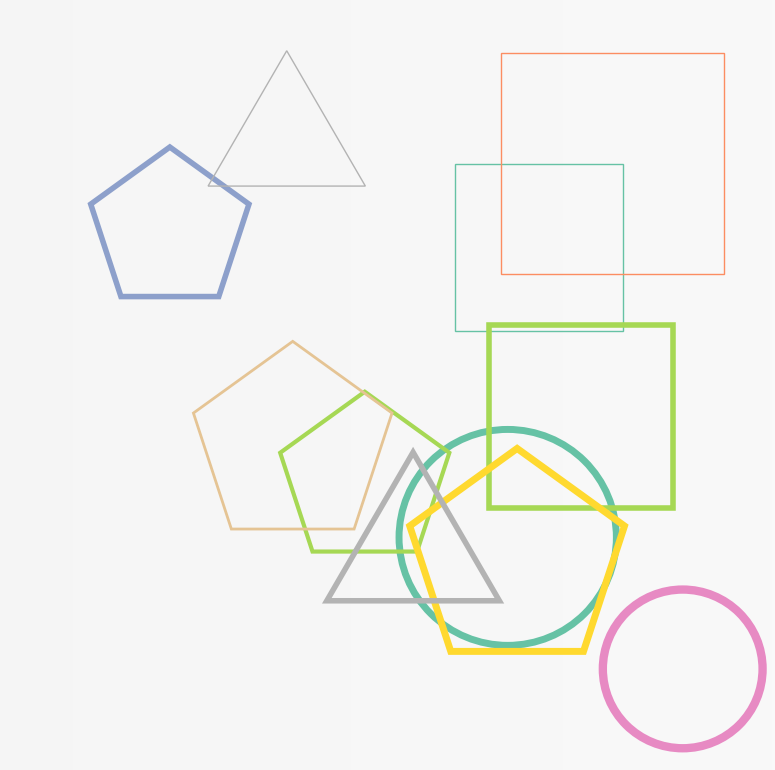[{"shape": "circle", "thickness": 2.5, "radius": 0.7, "center": [0.655, 0.302]}, {"shape": "square", "thickness": 0.5, "radius": 0.54, "center": [0.695, 0.678]}, {"shape": "square", "thickness": 0.5, "radius": 0.72, "center": [0.791, 0.788]}, {"shape": "pentagon", "thickness": 2, "radius": 0.54, "center": [0.219, 0.702]}, {"shape": "circle", "thickness": 3, "radius": 0.52, "center": [0.881, 0.131]}, {"shape": "square", "thickness": 2, "radius": 0.59, "center": [0.75, 0.459]}, {"shape": "pentagon", "thickness": 1.5, "radius": 0.57, "center": [0.471, 0.377]}, {"shape": "pentagon", "thickness": 2.5, "radius": 0.73, "center": [0.667, 0.272]}, {"shape": "pentagon", "thickness": 1, "radius": 0.67, "center": [0.378, 0.422]}, {"shape": "triangle", "thickness": 2, "radius": 0.64, "center": [0.533, 0.284]}, {"shape": "triangle", "thickness": 0.5, "radius": 0.59, "center": [0.37, 0.817]}]